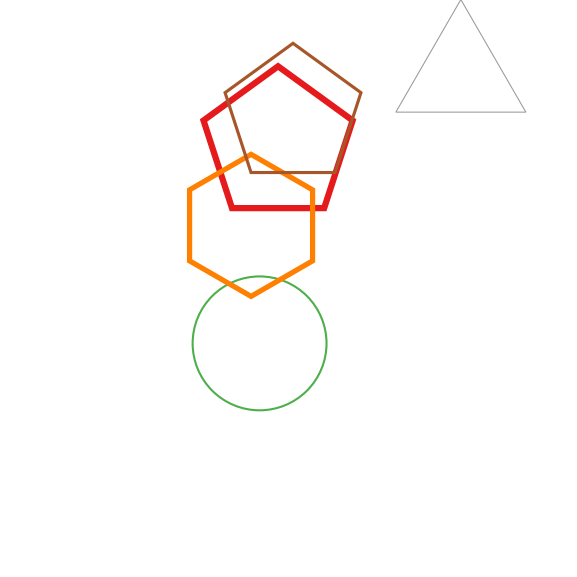[{"shape": "pentagon", "thickness": 3, "radius": 0.68, "center": [0.482, 0.749]}, {"shape": "circle", "thickness": 1, "radius": 0.58, "center": [0.449, 0.405]}, {"shape": "hexagon", "thickness": 2.5, "radius": 0.61, "center": [0.435, 0.609]}, {"shape": "pentagon", "thickness": 1.5, "radius": 0.62, "center": [0.507, 0.8]}, {"shape": "triangle", "thickness": 0.5, "radius": 0.65, "center": [0.798, 0.87]}]